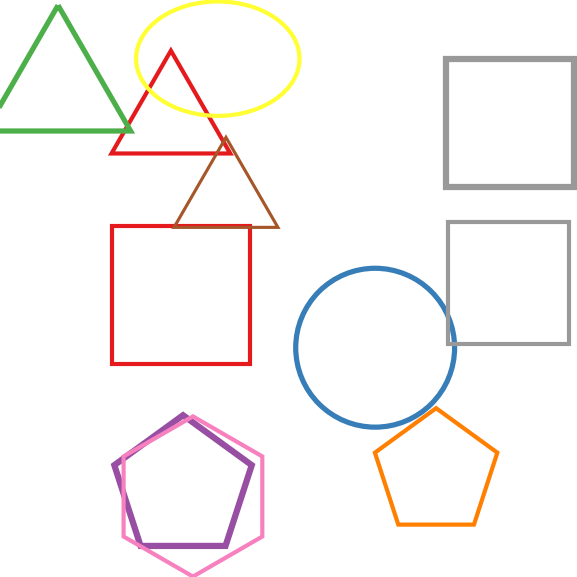[{"shape": "square", "thickness": 2, "radius": 0.6, "center": [0.313, 0.488]}, {"shape": "triangle", "thickness": 2, "radius": 0.59, "center": [0.296, 0.793]}, {"shape": "circle", "thickness": 2.5, "radius": 0.69, "center": [0.65, 0.397]}, {"shape": "triangle", "thickness": 2.5, "radius": 0.73, "center": [0.101, 0.845]}, {"shape": "pentagon", "thickness": 3, "radius": 0.63, "center": [0.317, 0.155]}, {"shape": "pentagon", "thickness": 2, "radius": 0.56, "center": [0.755, 0.181]}, {"shape": "oval", "thickness": 2, "radius": 0.71, "center": [0.377, 0.898]}, {"shape": "triangle", "thickness": 1.5, "radius": 0.52, "center": [0.391, 0.657]}, {"shape": "hexagon", "thickness": 2, "radius": 0.69, "center": [0.334, 0.139]}, {"shape": "square", "thickness": 2, "radius": 0.53, "center": [0.881, 0.509]}, {"shape": "square", "thickness": 3, "radius": 0.55, "center": [0.882, 0.787]}]